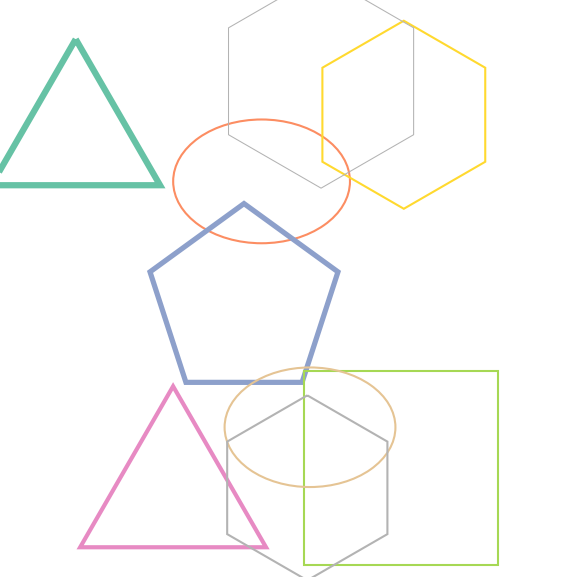[{"shape": "triangle", "thickness": 3, "radius": 0.84, "center": [0.131, 0.763]}, {"shape": "oval", "thickness": 1, "radius": 0.77, "center": [0.453, 0.685]}, {"shape": "pentagon", "thickness": 2.5, "radius": 0.86, "center": [0.423, 0.475]}, {"shape": "triangle", "thickness": 2, "radius": 0.93, "center": [0.3, 0.144]}, {"shape": "square", "thickness": 1, "radius": 0.84, "center": [0.694, 0.189]}, {"shape": "hexagon", "thickness": 1, "radius": 0.81, "center": [0.699, 0.8]}, {"shape": "oval", "thickness": 1, "radius": 0.74, "center": [0.537, 0.259]}, {"shape": "hexagon", "thickness": 1, "radius": 0.8, "center": [0.532, 0.154]}, {"shape": "hexagon", "thickness": 0.5, "radius": 0.93, "center": [0.556, 0.858]}]